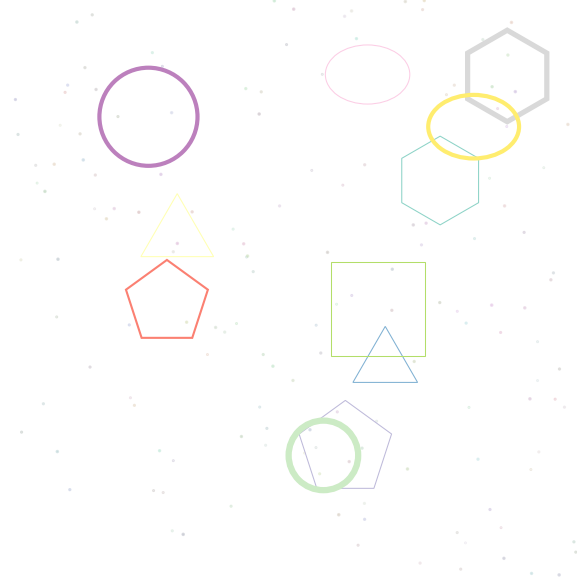[{"shape": "hexagon", "thickness": 0.5, "radius": 0.38, "center": [0.762, 0.687]}, {"shape": "triangle", "thickness": 0.5, "radius": 0.36, "center": [0.307, 0.591]}, {"shape": "pentagon", "thickness": 0.5, "radius": 0.42, "center": [0.598, 0.222]}, {"shape": "pentagon", "thickness": 1, "radius": 0.37, "center": [0.289, 0.474]}, {"shape": "triangle", "thickness": 0.5, "radius": 0.32, "center": [0.667, 0.369]}, {"shape": "square", "thickness": 0.5, "radius": 0.41, "center": [0.655, 0.464]}, {"shape": "oval", "thickness": 0.5, "radius": 0.37, "center": [0.636, 0.87]}, {"shape": "hexagon", "thickness": 2.5, "radius": 0.4, "center": [0.878, 0.868]}, {"shape": "circle", "thickness": 2, "radius": 0.42, "center": [0.257, 0.797]}, {"shape": "circle", "thickness": 3, "radius": 0.3, "center": [0.56, 0.211]}, {"shape": "oval", "thickness": 2, "radius": 0.39, "center": [0.82, 0.78]}]